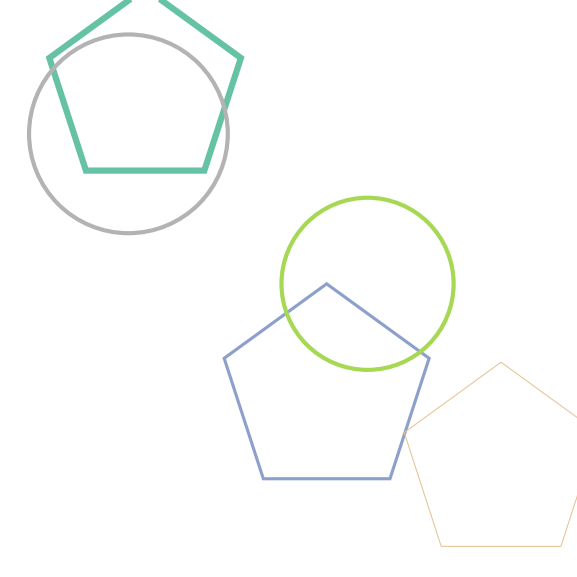[{"shape": "pentagon", "thickness": 3, "radius": 0.87, "center": [0.251, 0.845]}, {"shape": "pentagon", "thickness": 1.5, "radius": 0.93, "center": [0.566, 0.321]}, {"shape": "circle", "thickness": 2, "radius": 0.75, "center": [0.636, 0.508]}, {"shape": "pentagon", "thickness": 0.5, "radius": 0.88, "center": [0.868, 0.196]}, {"shape": "circle", "thickness": 2, "radius": 0.86, "center": [0.222, 0.767]}]